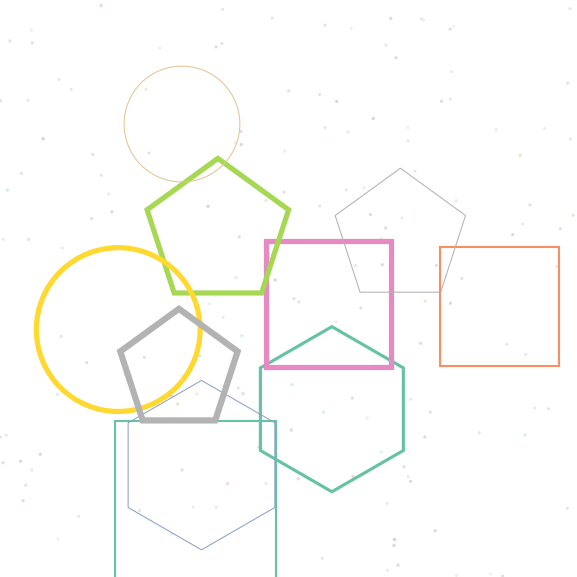[{"shape": "hexagon", "thickness": 1.5, "radius": 0.71, "center": [0.575, 0.291]}, {"shape": "square", "thickness": 1, "radius": 0.7, "center": [0.338, 0.13]}, {"shape": "square", "thickness": 1, "radius": 0.51, "center": [0.865, 0.469]}, {"shape": "hexagon", "thickness": 0.5, "radius": 0.73, "center": [0.349, 0.194]}, {"shape": "square", "thickness": 2.5, "radius": 0.54, "center": [0.569, 0.473]}, {"shape": "pentagon", "thickness": 2.5, "radius": 0.64, "center": [0.377, 0.596]}, {"shape": "circle", "thickness": 2.5, "radius": 0.71, "center": [0.205, 0.428]}, {"shape": "circle", "thickness": 0.5, "radius": 0.5, "center": [0.315, 0.784]}, {"shape": "pentagon", "thickness": 3, "radius": 0.53, "center": [0.31, 0.358]}, {"shape": "pentagon", "thickness": 0.5, "radius": 0.59, "center": [0.693, 0.589]}]